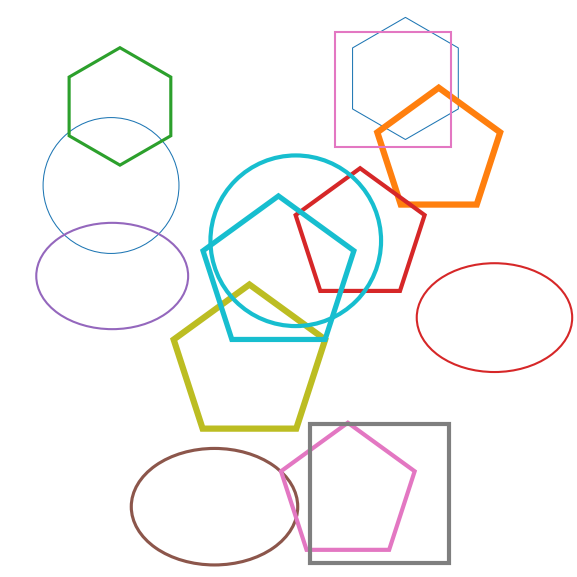[{"shape": "hexagon", "thickness": 0.5, "radius": 0.53, "center": [0.702, 0.863]}, {"shape": "circle", "thickness": 0.5, "radius": 0.59, "center": [0.192, 0.678]}, {"shape": "pentagon", "thickness": 3, "radius": 0.56, "center": [0.76, 0.735]}, {"shape": "hexagon", "thickness": 1.5, "radius": 0.51, "center": [0.208, 0.815]}, {"shape": "oval", "thickness": 1, "radius": 0.67, "center": [0.856, 0.449]}, {"shape": "pentagon", "thickness": 2, "radius": 0.59, "center": [0.624, 0.59]}, {"shape": "oval", "thickness": 1, "radius": 0.66, "center": [0.194, 0.521]}, {"shape": "oval", "thickness": 1.5, "radius": 0.72, "center": [0.371, 0.122]}, {"shape": "pentagon", "thickness": 2, "radius": 0.61, "center": [0.602, 0.145]}, {"shape": "square", "thickness": 1, "radius": 0.5, "center": [0.68, 0.844]}, {"shape": "square", "thickness": 2, "radius": 0.6, "center": [0.657, 0.144]}, {"shape": "pentagon", "thickness": 3, "radius": 0.69, "center": [0.432, 0.369]}, {"shape": "circle", "thickness": 2, "radius": 0.74, "center": [0.512, 0.582]}, {"shape": "pentagon", "thickness": 2.5, "radius": 0.69, "center": [0.482, 0.522]}]